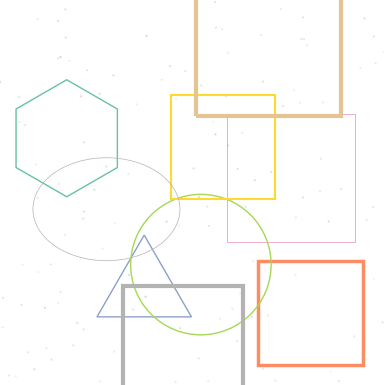[{"shape": "hexagon", "thickness": 1, "radius": 0.76, "center": [0.173, 0.641]}, {"shape": "square", "thickness": 2.5, "radius": 0.68, "center": [0.806, 0.186]}, {"shape": "triangle", "thickness": 1, "radius": 0.71, "center": [0.375, 0.248]}, {"shape": "square", "thickness": 0.5, "radius": 0.83, "center": [0.755, 0.538]}, {"shape": "circle", "thickness": 1, "radius": 0.91, "center": [0.522, 0.313]}, {"shape": "square", "thickness": 1.5, "radius": 0.67, "center": [0.58, 0.617]}, {"shape": "square", "thickness": 3, "radius": 0.94, "center": [0.697, 0.888]}, {"shape": "square", "thickness": 3, "radius": 0.78, "center": [0.476, 0.102]}, {"shape": "oval", "thickness": 0.5, "radius": 0.95, "center": [0.276, 0.457]}]